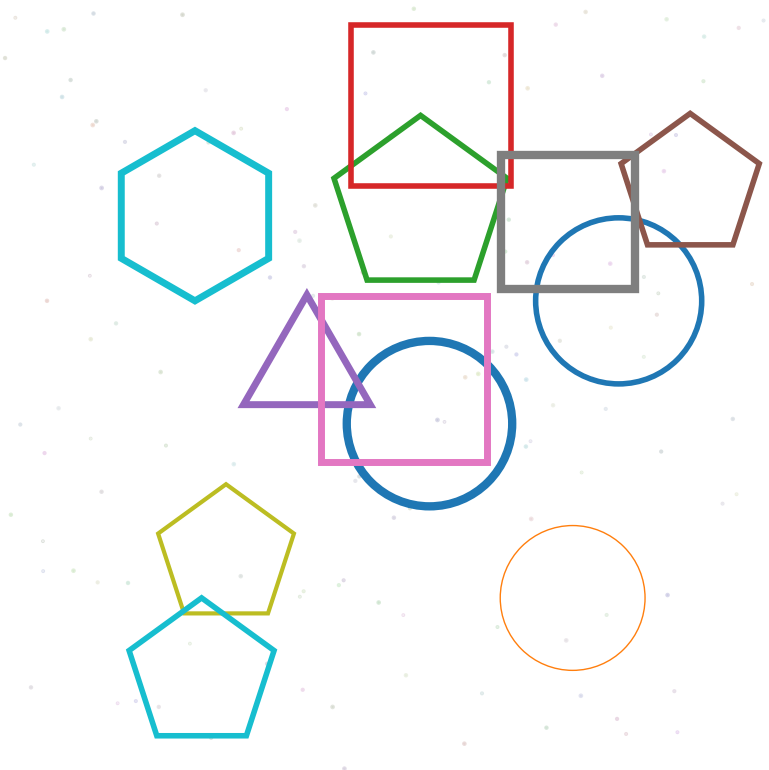[{"shape": "circle", "thickness": 2, "radius": 0.54, "center": [0.803, 0.609]}, {"shape": "circle", "thickness": 3, "radius": 0.54, "center": [0.558, 0.45]}, {"shape": "circle", "thickness": 0.5, "radius": 0.47, "center": [0.744, 0.223]}, {"shape": "pentagon", "thickness": 2, "radius": 0.59, "center": [0.546, 0.732]}, {"shape": "square", "thickness": 2, "radius": 0.52, "center": [0.56, 0.863]}, {"shape": "triangle", "thickness": 2.5, "radius": 0.48, "center": [0.399, 0.522]}, {"shape": "pentagon", "thickness": 2, "radius": 0.47, "center": [0.896, 0.758]}, {"shape": "square", "thickness": 2.5, "radius": 0.54, "center": [0.525, 0.508]}, {"shape": "square", "thickness": 3, "radius": 0.44, "center": [0.738, 0.712]}, {"shape": "pentagon", "thickness": 1.5, "radius": 0.46, "center": [0.294, 0.278]}, {"shape": "hexagon", "thickness": 2.5, "radius": 0.55, "center": [0.253, 0.72]}, {"shape": "pentagon", "thickness": 2, "radius": 0.49, "center": [0.262, 0.125]}]